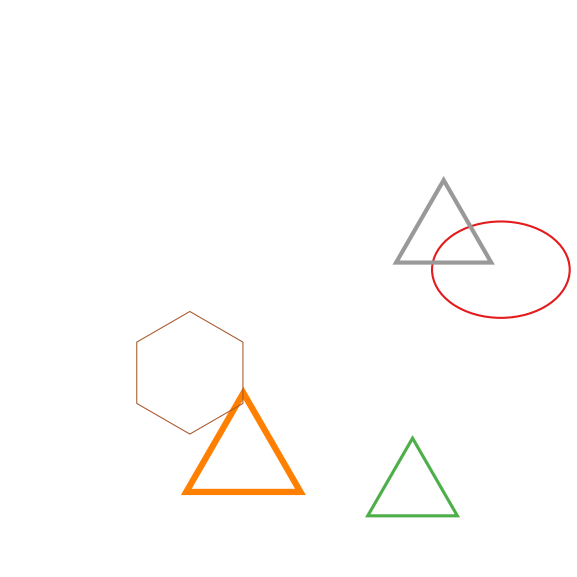[{"shape": "oval", "thickness": 1, "radius": 0.6, "center": [0.867, 0.532]}, {"shape": "triangle", "thickness": 1.5, "radius": 0.45, "center": [0.714, 0.151]}, {"shape": "triangle", "thickness": 3, "radius": 0.57, "center": [0.421, 0.204]}, {"shape": "hexagon", "thickness": 0.5, "radius": 0.53, "center": [0.329, 0.354]}, {"shape": "triangle", "thickness": 2, "radius": 0.48, "center": [0.768, 0.592]}]